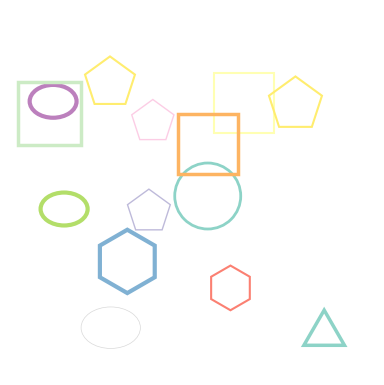[{"shape": "circle", "thickness": 2, "radius": 0.43, "center": [0.54, 0.491]}, {"shape": "triangle", "thickness": 2.5, "radius": 0.3, "center": [0.842, 0.134]}, {"shape": "square", "thickness": 1.5, "radius": 0.39, "center": [0.633, 0.733]}, {"shape": "pentagon", "thickness": 1, "radius": 0.29, "center": [0.387, 0.45]}, {"shape": "hexagon", "thickness": 1.5, "radius": 0.29, "center": [0.599, 0.252]}, {"shape": "hexagon", "thickness": 3, "radius": 0.41, "center": [0.331, 0.321]}, {"shape": "square", "thickness": 2.5, "radius": 0.39, "center": [0.541, 0.626]}, {"shape": "oval", "thickness": 3, "radius": 0.31, "center": [0.167, 0.457]}, {"shape": "pentagon", "thickness": 1, "radius": 0.29, "center": [0.397, 0.684]}, {"shape": "oval", "thickness": 0.5, "radius": 0.39, "center": [0.288, 0.149]}, {"shape": "oval", "thickness": 3, "radius": 0.3, "center": [0.138, 0.737]}, {"shape": "square", "thickness": 2.5, "radius": 0.41, "center": [0.128, 0.706]}, {"shape": "pentagon", "thickness": 1.5, "radius": 0.36, "center": [0.767, 0.729]}, {"shape": "pentagon", "thickness": 1.5, "radius": 0.34, "center": [0.286, 0.785]}]